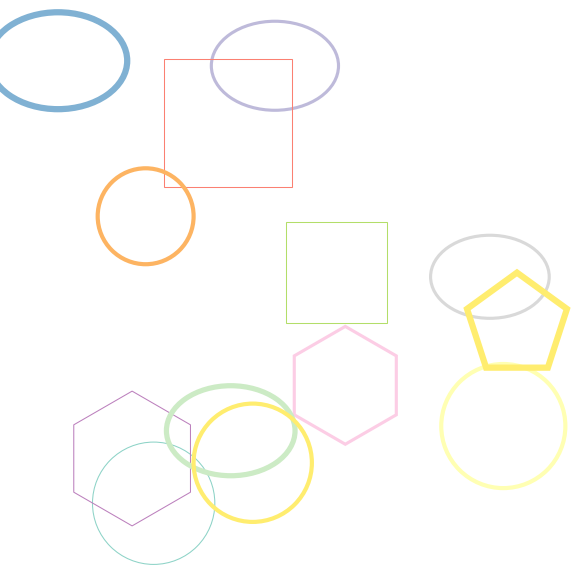[{"shape": "circle", "thickness": 0.5, "radius": 0.53, "center": [0.266, 0.128]}, {"shape": "circle", "thickness": 2, "radius": 0.54, "center": [0.872, 0.261]}, {"shape": "oval", "thickness": 1.5, "radius": 0.55, "center": [0.476, 0.885]}, {"shape": "square", "thickness": 0.5, "radius": 0.55, "center": [0.395, 0.786]}, {"shape": "oval", "thickness": 3, "radius": 0.6, "center": [0.1, 0.894]}, {"shape": "circle", "thickness": 2, "radius": 0.42, "center": [0.252, 0.625]}, {"shape": "square", "thickness": 0.5, "radius": 0.44, "center": [0.583, 0.527]}, {"shape": "hexagon", "thickness": 1.5, "radius": 0.51, "center": [0.598, 0.332]}, {"shape": "oval", "thickness": 1.5, "radius": 0.51, "center": [0.848, 0.52]}, {"shape": "hexagon", "thickness": 0.5, "radius": 0.58, "center": [0.229, 0.205]}, {"shape": "oval", "thickness": 2.5, "radius": 0.56, "center": [0.4, 0.253]}, {"shape": "pentagon", "thickness": 3, "radius": 0.45, "center": [0.895, 0.436]}, {"shape": "circle", "thickness": 2, "radius": 0.51, "center": [0.438, 0.198]}]